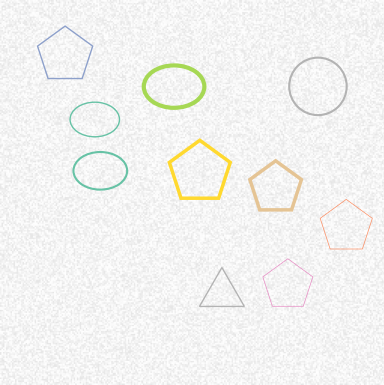[{"shape": "oval", "thickness": 1, "radius": 0.32, "center": [0.246, 0.69]}, {"shape": "oval", "thickness": 1.5, "radius": 0.35, "center": [0.261, 0.556]}, {"shape": "pentagon", "thickness": 0.5, "radius": 0.36, "center": [0.899, 0.411]}, {"shape": "pentagon", "thickness": 1, "radius": 0.38, "center": [0.169, 0.857]}, {"shape": "pentagon", "thickness": 0.5, "radius": 0.34, "center": [0.748, 0.26]}, {"shape": "oval", "thickness": 3, "radius": 0.39, "center": [0.452, 0.775]}, {"shape": "pentagon", "thickness": 2.5, "radius": 0.42, "center": [0.519, 0.552]}, {"shape": "pentagon", "thickness": 2.5, "radius": 0.35, "center": [0.716, 0.512]}, {"shape": "triangle", "thickness": 1, "radius": 0.34, "center": [0.576, 0.238]}, {"shape": "circle", "thickness": 1.5, "radius": 0.37, "center": [0.826, 0.776]}]